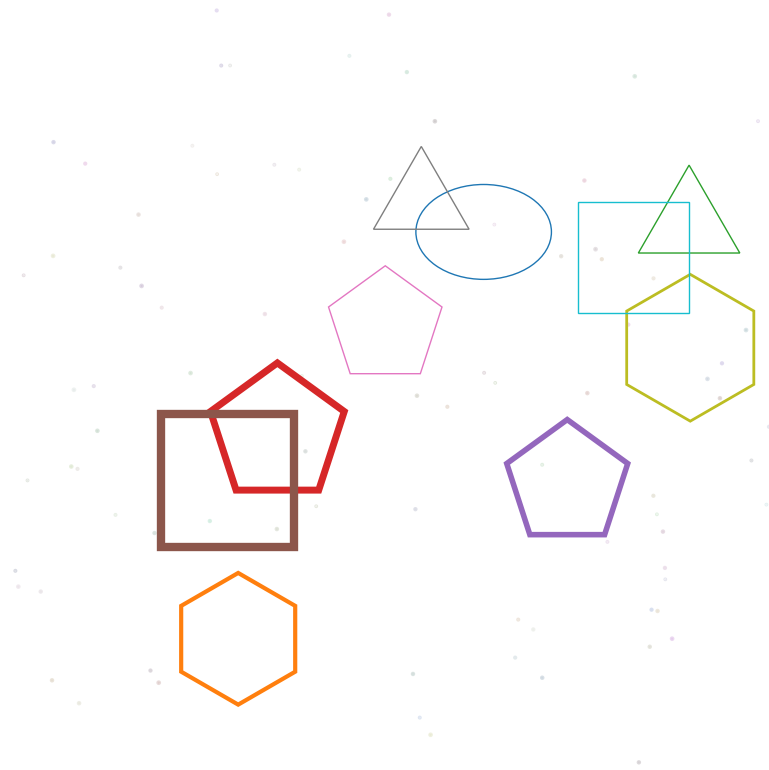[{"shape": "oval", "thickness": 0.5, "radius": 0.44, "center": [0.628, 0.699]}, {"shape": "hexagon", "thickness": 1.5, "radius": 0.43, "center": [0.309, 0.17]}, {"shape": "triangle", "thickness": 0.5, "radius": 0.38, "center": [0.895, 0.709]}, {"shape": "pentagon", "thickness": 2.5, "radius": 0.46, "center": [0.36, 0.437]}, {"shape": "pentagon", "thickness": 2, "radius": 0.41, "center": [0.737, 0.372]}, {"shape": "square", "thickness": 3, "radius": 0.43, "center": [0.296, 0.377]}, {"shape": "pentagon", "thickness": 0.5, "radius": 0.39, "center": [0.5, 0.577]}, {"shape": "triangle", "thickness": 0.5, "radius": 0.36, "center": [0.547, 0.738]}, {"shape": "hexagon", "thickness": 1, "radius": 0.48, "center": [0.896, 0.548]}, {"shape": "square", "thickness": 0.5, "radius": 0.36, "center": [0.823, 0.665]}]